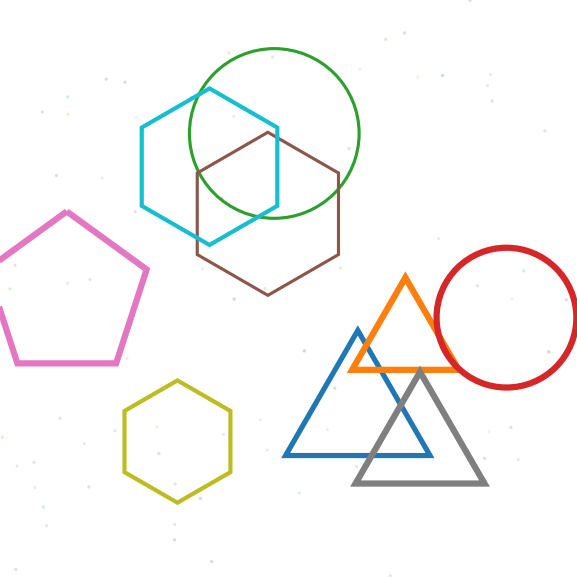[{"shape": "triangle", "thickness": 2.5, "radius": 0.72, "center": [0.62, 0.283]}, {"shape": "triangle", "thickness": 3, "radius": 0.53, "center": [0.702, 0.412]}, {"shape": "circle", "thickness": 1.5, "radius": 0.73, "center": [0.475, 0.768]}, {"shape": "circle", "thickness": 3, "radius": 0.61, "center": [0.877, 0.449]}, {"shape": "hexagon", "thickness": 1.5, "radius": 0.71, "center": [0.464, 0.629]}, {"shape": "pentagon", "thickness": 3, "radius": 0.73, "center": [0.116, 0.488]}, {"shape": "triangle", "thickness": 3, "radius": 0.64, "center": [0.727, 0.226]}, {"shape": "hexagon", "thickness": 2, "radius": 0.53, "center": [0.307, 0.235]}, {"shape": "hexagon", "thickness": 2, "radius": 0.68, "center": [0.363, 0.71]}]